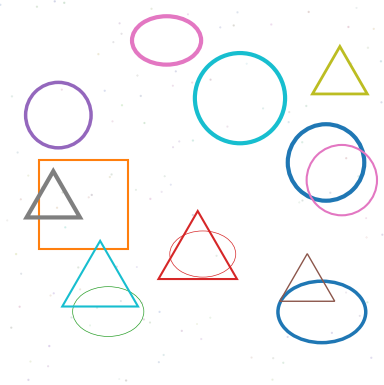[{"shape": "oval", "thickness": 2.5, "radius": 0.57, "center": [0.836, 0.19]}, {"shape": "circle", "thickness": 3, "radius": 0.5, "center": [0.847, 0.578]}, {"shape": "square", "thickness": 1.5, "radius": 0.58, "center": [0.217, 0.468]}, {"shape": "oval", "thickness": 0.5, "radius": 0.46, "center": [0.281, 0.191]}, {"shape": "oval", "thickness": 0.5, "radius": 0.43, "center": [0.527, 0.34]}, {"shape": "triangle", "thickness": 1.5, "radius": 0.59, "center": [0.514, 0.334]}, {"shape": "circle", "thickness": 2.5, "radius": 0.43, "center": [0.152, 0.701]}, {"shape": "triangle", "thickness": 1, "radius": 0.41, "center": [0.798, 0.259]}, {"shape": "oval", "thickness": 3, "radius": 0.45, "center": [0.433, 0.895]}, {"shape": "circle", "thickness": 1.5, "radius": 0.46, "center": [0.888, 0.532]}, {"shape": "triangle", "thickness": 3, "radius": 0.4, "center": [0.138, 0.475]}, {"shape": "triangle", "thickness": 2, "radius": 0.41, "center": [0.883, 0.797]}, {"shape": "triangle", "thickness": 1.5, "radius": 0.57, "center": [0.26, 0.261]}, {"shape": "circle", "thickness": 3, "radius": 0.59, "center": [0.623, 0.745]}]